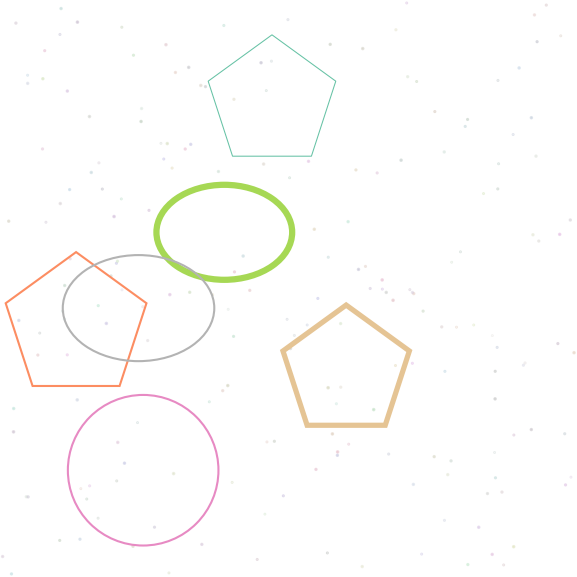[{"shape": "pentagon", "thickness": 0.5, "radius": 0.58, "center": [0.471, 0.823]}, {"shape": "pentagon", "thickness": 1, "radius": 0.64, "center": [0.132, 0.434]}, {"shape": "circle", "thickness": 1, "radius": 0.65, "center": [0.248, 0.185]}, {"shape": "oval", "thickness": 3, "radius": 0.59, "center": [0.388, 0.597]}, {"shape": "pentagon", "thickness": 2.5, "radius": 0.58, "center": [0.599, 0.356]}, {"shape": "oval", "thickness": 1, "radius": 0.66, "center": [0.24, 0.466]}]